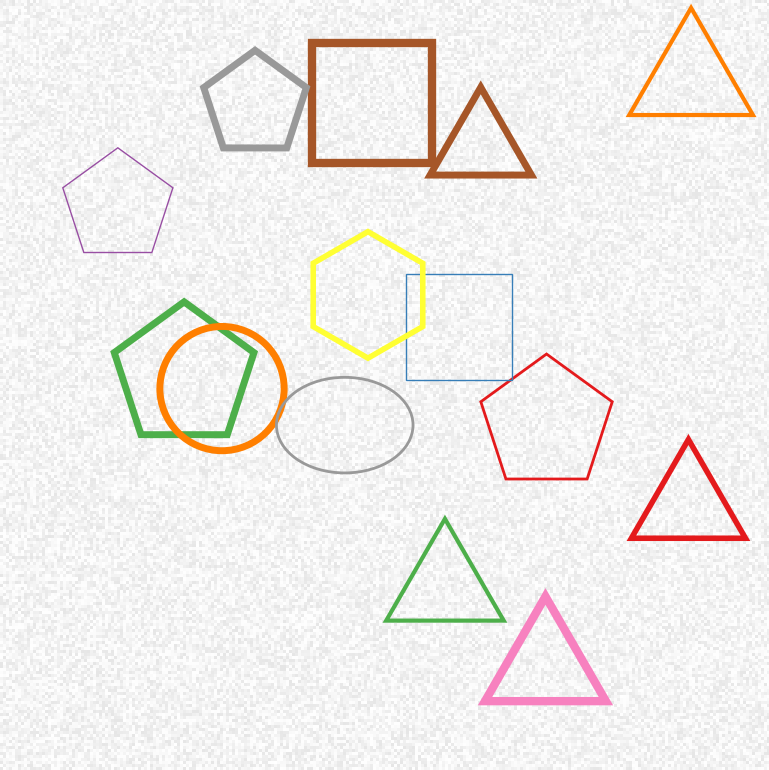[{"shape": "triangle", "thickness": 2, "radius": 0.43, "center": [0.894, 0.344]}, {"shape": "pentagon", "thickness": 1, "radius": 0.45, "center": [0.71, 0.451]}, {"shape": "square", "thickness": 0.5, "radius": 0.35, "center": [0.596, 0.575]}, {"shape": "triangle", "thickness": 1.5, "radius": 0.44, "center": [0.578, 0.238]}, {"shape": "pentagon", "thickness": 2.5, "radius": 0.48, "center": [0.239, 0.513]}, {"shape": "pentagon", "thickness": 0.5, "radius": 0.38, "center": [0.153, 0.733]}, {"shape": "circle", "thickness": 2.5, "radius": 0.4, "center": [0.288, 0.495]}, {"shape": "triangle", "thickness": 1.5, "radius": 0.46, "center": [0.898, 0.897]}, {"shape": "hexagon", "thickness": 2, "radius": 0.41, "center": [0.478, 0.617]}, {"shape": "square", "thickness": 3, "radius": 0.39, "center": [0.483, 0.866]}, {"shape": "triangle", "thickness": 2.5, "radius": 0.38, "center": [0.624, 0.811]}, {"shape": "triangle", "thickness": 3, "radius": 0.45, "center": [0.708, 0.135]}, {"shape": "oval", "thickness": 1, "radius": 0.44, "center": [0.448, 0.448]}, {"shape": "pentagon", "thickness": 2.5, "radius": 0.35, "center": [0.331, 0.865]}]